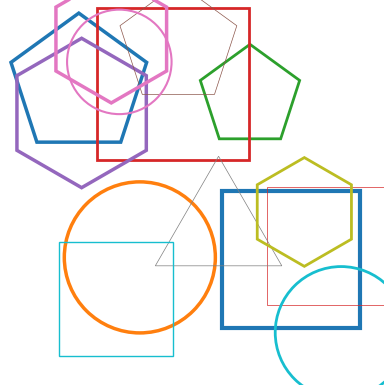[{"shape": "pentagon", "thickness": 2.5, "radius": 0.93, "center": [0.205, 0.781]}, {"shape": "square", "thickness": 3, "radius": 0.89, "center": [0.755, 0.325]}, {"shape": "circle", "thickness": 2.5, "radius": 0.98, "center": [0.363, 0.331]}, {"shape": "pentagon", "thickness": 2, "radius": 0.68, "center": [0.649, 0.749]}, {"shape": "square", "thickness": 0.5, "radius": 0.76, "center": [0.846, 0.362]}, {"shape": "square", "thickness": 2, "radius": 0.99, "center": [0.449, 0.782]}, {"shape": "hexagon", "thickness": 2.5, "radius": 0.97, "center": [0.212, 0.707]}, {"shape": "pentagon", "thickness": 0.5, "radius": 0.8, "center": [0.463, 0.884]}, {"shape": "circle", "thickness": 1.5, "radius": 0.68, "center": [0.31, 0.839]}, {"shape": "hexagon", "thickness": 2.5, "radius": 0.83, "center": [0.289, 0.899]}, {"shape": "triangle", "thickness": 0.5, "radius": 0.95, "center": [0.568, 0.404]}, {"shape": "hexagon", "thickness": 2, "radius": 0.71, "center": [0.791, 0.449]}, {"shape": "square", "thickness": 1, "radius": 0.74, "center": [0.301, 0.223]}, {"shape": "circle", "thickness": 2, "radius": 0.86, "center": [0.886, 0.137]}]